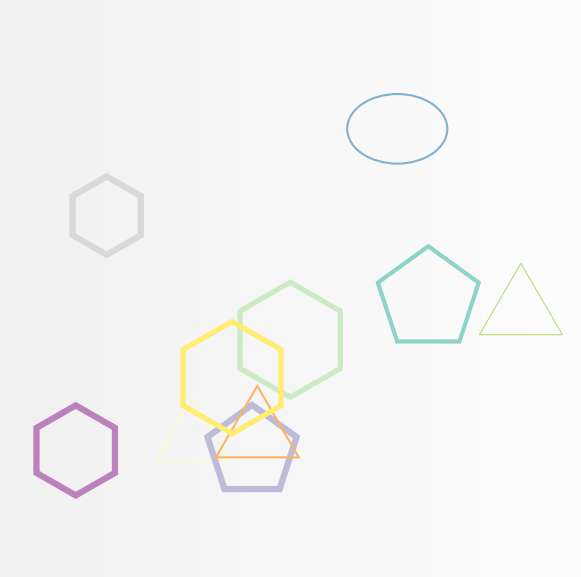[{"shape": "pentagon", "thickness": 2, "radius": 0.46, "center": [0.737, 0.482]}, {"shape": "triangle", "thickness": 0.5, "radius": 0.36, "center": [0.331, 0.238]}, {"shape": "pentagon", "thickness": 3, "radius": 0.4, "center": [0.434, 0.217]}, {"shape": "oval", "thickness": 1, "radius": 0.43, "center": [0.683, 0.776]}, {"shape": "triangle", "thickness": 1, "radius": 0.41, "center": [0.443, 0.248]}, {"shape": "triangle", "thickness": 0.5, "radius": 0.41, "center": [0.896, 0.461]}, {"shape": "hexagon", "thickness": 3, "radius": 0.34, "center": [0.184, 0.626]}, {"shape": "hexagon", "thickness": 3, "radius": 0.39, "center": [0.13, 0.219]}, {"shape": "hexagon", "thickness": 2.5, "radius": 0.5, "center": [0.499, 0.411]}, {"shape": "hexagon", "thickness": 2.5, "radius": 0.49, "center": [0.399, 0.345]}]